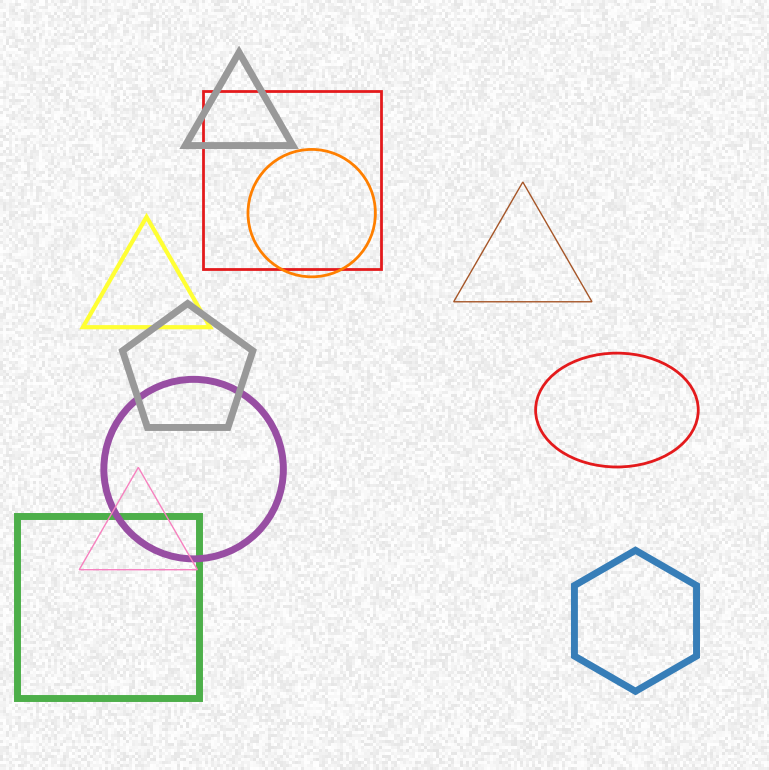[{"shape": "square", "thickness": 1, "radius": 0.58, "center": [0.38, 0.766]}, {"shape": "oval", "thickness": 1, "radius": 0.53, "center": [0.801, 0.467]}, {"shape": "hexagon", "thickness": 2.5, "radius": 0.46, "center": [0.825, 0.194]}, {"shape": "square", "thickness": 2.5, "radius": 0.59, "center": [0.14, 0.212]}, {"shape": "circle", "thickness": 2.5, "radius": 0.58, "center": [0.251, 0.391]}, {"shape": "circle", "thickness": 1, "radius": 0.41, "center": [0.405, 0.723]}, {"shape": "triangle", "thickness": 1.5, "radius": 0.48, "center": [0.19, 0.623]}, {"shape": "triangle", "thickness": 0.5, "radius": 0.52, "center": [0.679, 0.66]}, {"shape": "triangle", "thickness": 0.5, "radius": 0.44, "center": [0.18, 0.304]}, {"shape": "pentagon", "thickness": 2.5, "radius": 0.44, "center": [0.244, 0.517]}, {"shape": "triangle", "thickness": 2.5, "radius": 0.4, "center": [0.31, 0.851]}]